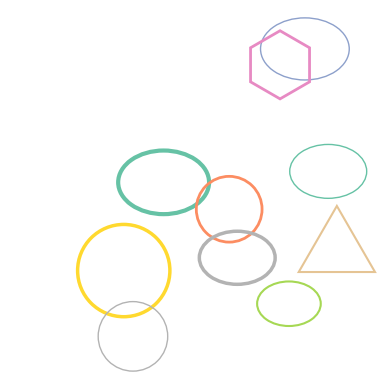[{"shape": "oval", "thickness": 3, "radius": 0.59, "center": [0.425, 0.526]}, {"shape": "oval", "thickness": 1, "radius": 0.5, "center": [0.852, 0.555]}, {"shape": "circle", "thickness": 2, "radius": 0.43, "center": [0.595, 0.457]}, {"shape": "oval", "thickness": 1, "radius": 0.58, "center": [0.792, 0.873]}, {"shape": "hexagon", "thickness": 2, "radius": 0.44, "center": [0.727, 0.832]}, {"shape": "oval", "thickness": 1.5, "radius": 0.41, "center": [0.75, 0.211]}, {"shape": "circle", "thickness": 2.5, "radius": 0.6, "center": [0.321, 0.297]}, {"shape": "triangle", "thickness": 1.5, "radius": 0.57, "center": [0.875, 0.351]}, {"shape": "circle", "thickness": 1, "radius": 0.45, "center": [0.345, 0.126]}, {"shape": "oval", "thickness": 2.5, "radius": 0.49, "center": [0.616, 0.33]}]